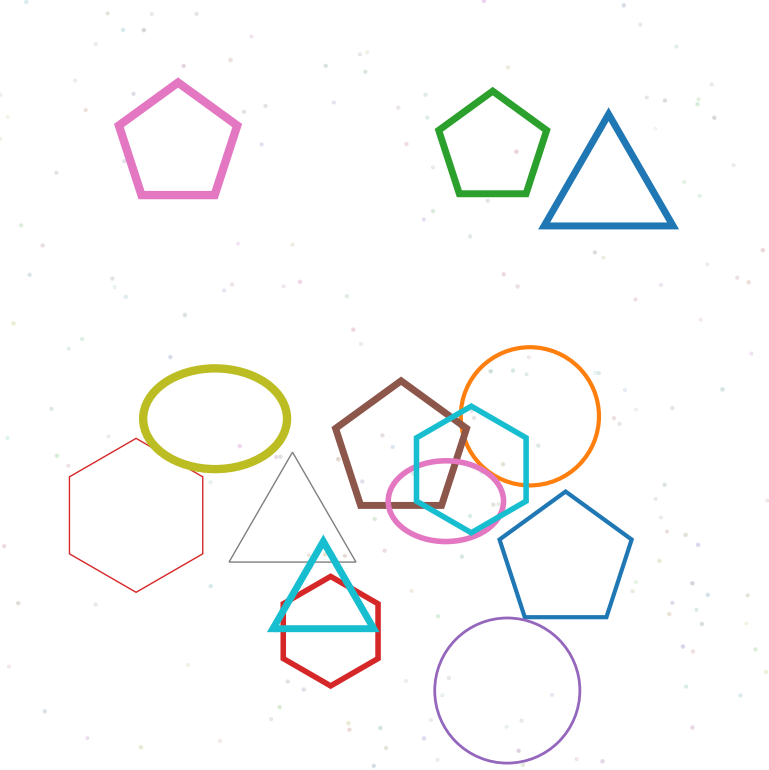[{"shape": "pentagon", "thickness": 1.5, "radius": 0.45, "center": [0.735, 0.271]}, {"shape": "triangle", "thickness": 2.5, "radius": 0.48, "center": [0.79, 0.755]}, {"shape": "circle", "thickness": 1.5, "radius": 0.45, "center": [0.688, 0.459]}, {"shape": "pentagon", "thickness": 2.5, "radius": 0.37, "center": [0.64, 0.808]}, {"shape": "hexagon", "thickness": 2, "radius": 0.36, "center": [0.429, 0.18]}, {"shape": "hexagon", "thickness": 0.5, "radius": 0.5, "center": [0.177, 0.331]}, {"shape": "circle", "thickness": 1, "radius": 0.47, "center": [0.659, 0.103]}, {"shape": "pentagon", "thickness": 2.5, "radius": 0.45, "center": [0.521, 0.416]}, {"shape": "oval", "thickness": 2, "radius": 0.37, "center": [0.579, 0.349]}, {"shape": "pentagon", "thickness": 3, "radius": 0.4, "center": [0.231, 0.812]}, {"shape": "triangle", "thickness": 0.5, "radius": 0.48, "center": [0.38, 0.318]}, {"shape": "oval", "thickness": 3, "radius": 0.47, "center": [0.279, 0.456]}, {"shape": "hexagon", "thickness": 2, "radius": 0.41, "center": [0.612, 0.39]}, {"shape": "triangle", "thickness": 2.5, "radius": 0.38, "center": [0.42, 0.221]}]